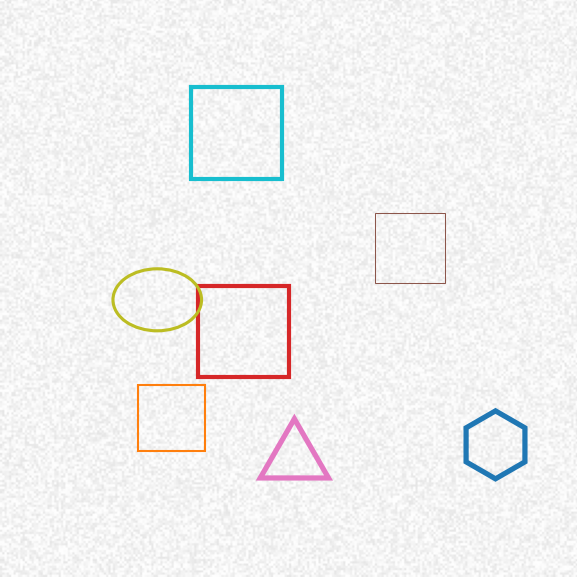[{"shape": "hexagon", "thickness": 2.5, "radius": 0.29, "center": [0.858, 0.229]}, {"shape": "square", "thickness": 1, "radius": 0.29, "center": [0.297, 0.275]}, {"shape": "square", "thickness": 2, "radius": 0.4, "center": [0.422, 0.426]}, {"shape": "square", "thickness": 0.5, "radius": 0.3, "center": [0.71, 0.57]}, {"shape": "triangle", "thickness": 2.5, "radius": 0.34, "center": [0.51, 0.206]}, {"shape": "oval", "thickness": 1.5, "radius": 0.38, "center": [0.272, 0.48]}, {"shape": "square", "thickness": 2, "radius": 0.39, "center": [0.41, 0.769]}]